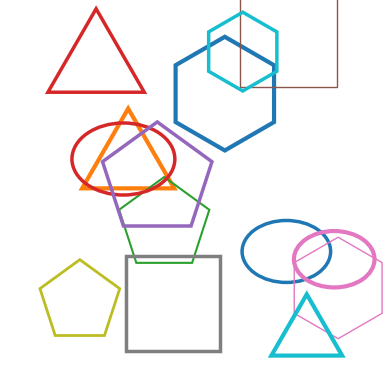[{"shape": "oval", "thickness": 2.5, "radius": 0.57, "center": [0.744, 0.347]}, {"shape": "hexagon", "thickness": 3, "radius": 0.74, "center": [0.584, 0.757]}, {"shape": "triangle", "thickness": 3, "radius": 0.69, "center": [0.333, 0.58]}, {"shape": "pentagon", "thickness": 1.5, "radius": 0.62, "center": [0.427, 0.417]}, {"shape": "oval", "thickness": 2.5, "radius": 0.67, "center": [0.321, 0.587]}, {"shape": "triangle", "thickness": 2.5, "radius": 0.72, "center": [0.25, 0.833]}, {"shape": "pentagon", "thickness": 2.5, "radius": 0.75, "center": [0.408, 0.534]}, {"shape": "square", "thickness": 1, "radius": 0.63, "center": [0.749, 0.899]}, {"shape": "oval", "thickness": 3, "radius": 0.52, "center": [0.868, 0.327]}, {"shape": "hexagon", "thickness": 1, "radius": 0.66, "center": [0.878, 0.252]}, {"shape": "square", "thickness": 2.5, "radius": 0.62, "center": [0.449, 0.213]}, {"shape": "pentagon", "thickness": 2, "radius": 0.54, "center": [0.207, 0.217]}, {"shape": "triangle", "thickness": 3, "radius": 0.53, "center": [0.797, 0.129]}, {"shape": "hexagon", "thickness": 2.5, "radius": 0.51, "center": [0.631, 0.866]}]